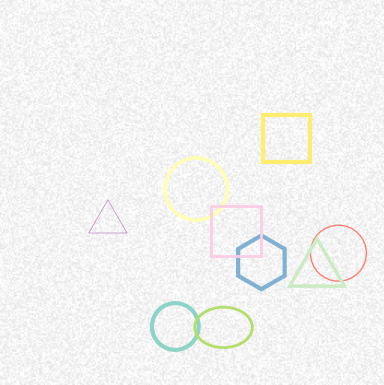[{"shape": "circle", "thickness": 3, "radius": 0.3, "center": [0.455, 0.152]}, {"shape": "circle", "thickness": 2.5, "radius": 0.4, "center": [0.51, 0.509]}, {"shape": "circle", "thickness": 1, "radius": 0.36, "center": [0.879, 0.342]}, {"shape": "hexagon", "thickness": 3, "radius": 0.35, "center": [0.679, 0.319]}, {"shape": "oval", "thickness": 2, "radius": 0.37, "center": [0.581, 0.15]}, {"shape": "square", "thickness": 2, "radius": 0.33, "center": [0.613, 0.4]}, {"shape": "triangle", "thickness": 0.5, "radius": 0.29, "center": [0.28, 0.423]}, {"shape": "triangle", "thickness": 2.5, "radius": 0.41, "center": [0.824, 0.298]}, {"shape": "square", "thickness": 3, "radius": 0.31, "center": [0.744, 0.64]}]